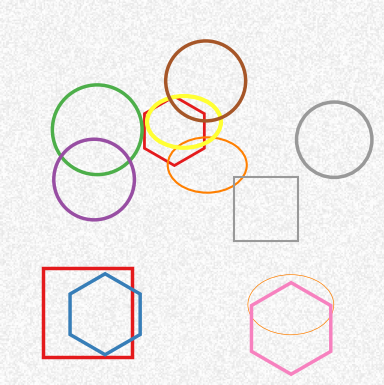[{"shape": "hexagon", "thickness": 2, "radius": 0.45, "center": [0.453, 0.66]}, {"shape": "square", "thickness": 2.5, "radius": 0.58, "center": [0.227, 0.189]}, {"shape": "hexagon", "thickness": 2.5, "radius": 0.53, "center": [0.273, 0.184]}, {"shape": "circle", "thickness": 2.5, "radius": 0.58, "center": [0.253, 0.663]}, {"shape": "circle", "thickness": 2.5, "radius": 0.52, "center": [0.244, 0.534]}, {"shape": "oval", "thickness": 1.5, "radius": 0.51, "center": [0.538, 0.571]}, {"shape": "oval", "thickness": 0.5, "radius": 0.56, "center": [0.755, 0.209]}, {"shape": "oval", "thickness": 3, "radius": 0.48, "center": [0.478, 0.683]}, {"shape": "circle", "thickness": 2.5, "radius": 0.52, "center": [0.534, 0.79]}, {"shape": "hexagon", "thickness": 2.5, "radius": 0.59, "center": [0.756, 0.147]}, {"shape": "square", "thickness": 1.5, "radius": 0.42, "center": [0.691, 0.457]}, {"shape": "circle", "thickness": 2.5, "radius": 0.49, "center": [0.868, 0.637]}]